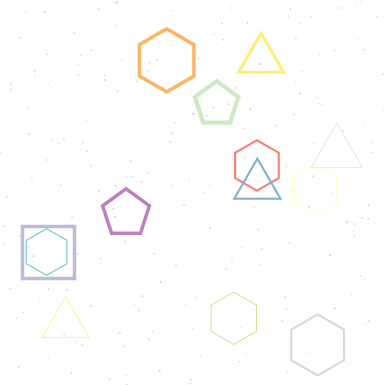[{"shape": "hexagon", "thickness": 1, "radius": 0.3, "center": [0.121, 0.345]}, {"shape": "hexagon", "thickness": 0.5, "radius": 0.33, "center": [0.817, 0.508]}, {"shape": "square", "thickness": 2.5, "radius": 0.34, "center": [0.125, 0.345]}, {"shape": "hexagon", "thickness": 1.5, "radius": 0.33, "center": [0.667, 0.57]}, {"shape": "triangle", "thickness": 1.5, "radius": 0.35, "center": [0.668, 0.519]}, {"shape": "hexagon", "thickness": 2.5, "radius": 0.41, "center": [0.433, 0.843]}, {"shape": "hexagon", "thickness": 0.5, "radius": 0.34, "center": [0.607, 0.173]}, {"shape": "triangle", "thickness": 0.5, "radius": 0.39, "center": [0.875, 0.603]}, {"shape": "hexagon", "thickness": 1.5, "radius": 0.4, "center": [0.825, 0.104]}, {"shape": "pentagon", "thickness": 2.5, "radius": 0.32, "center": [0.327, 0.446]}, {"shape": "pentagon", "thickness": 3, "radius": 0.3, "center": [0.563, 0.73]}, {"shape": "triangle", "thickness": 2, "radius": 0.34, "center": [0.678, 0.846]}, {"shape": "triangle", "thickness": 0.5, "radius": 0.35, "center": [0.17, 0.159]}]